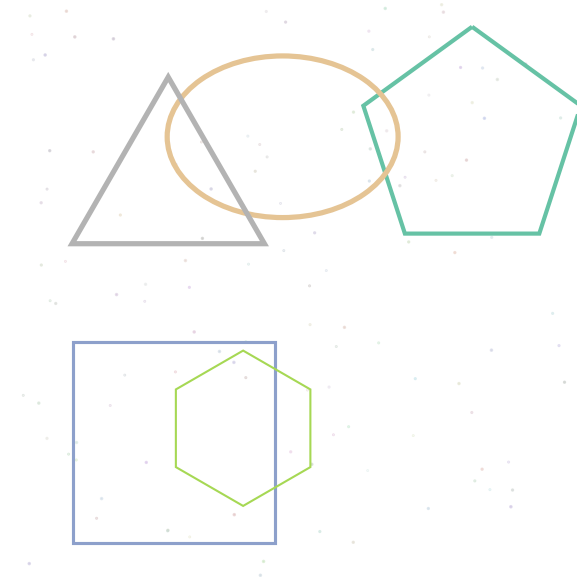[{"shape": "pentagon", "thickness": 2, "radius": 0.99, "center": [0.817, 0.755]}, {"shape": "square", "thickness": 1.5, "radius": 0.87, "center": [0.301, 0.233]}, {"shape": "hexagon", "thickness": 1, "radius": 0.67, "center": [0.421, 0.258]}, {"shape": "oval", "thickness": 2.5, "radius": 1.0, "center": [0.489, 0.762]}, {"shape": "triangle", "thickness": 2.5, "radius": 0.96, "center": [0.291, 0.673]}]